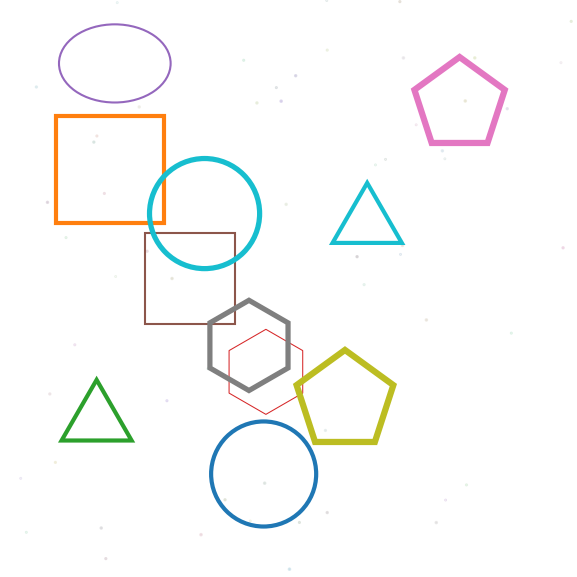[{"shape": "circle", "thickness": 2, "radius": 0.45, "center": [0.457, 0.178]}, {"shape": "square", "thickness": 2, "radius": 0.47, "center": [0.191, 0.706]}, {"shape": "triangle", "thickness": 2, "radius": 0.35, "center": [0.167, 0.271]}, {"shape": "hexagon", "thickness": 0.5, "radius": 0.37, "center": [0.46, 0.355]}, {"shape": "oval", "thickness": 1, "radius": 0.48, "center": [0.199, 0.889]}, {"shape": "square", "thickness": 1, "radius": 0.39, "center": [0.329, 0.517]}, {"shape": "pentagon", "thickness": 3, "radius": 0.41, "center": [0.796, 0.818]}, {"shape": "hexagon", "thickness": 2.5, "radius": 0.39, "center": [0.431, 0.401]}, {"shape": "pentagon", "thickness": 3, "radius": 0.44, "center": [0.597, 0.305]}, {"shape": "triangle", "thickness": 2, "radius": 0.35, "center": [0.636, 0.613]}, {"shape": "circle", "thickness": 2.5, "radius": 0.48, "center": [0.354, 0.629]}]